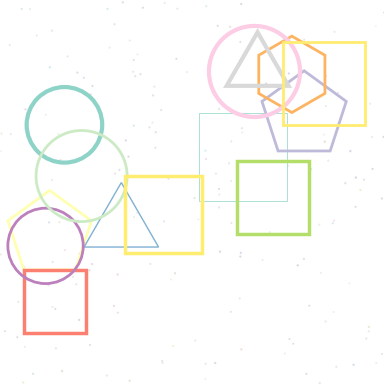[{"shape": "square", "thickness": 0.5, "radius": 0.57, "center": [0.631, 0.592]}, {"shape": "circle", "thickness": 3, "radius": 0.49, "center": [0.167, 0.676]}, {"shape": "pentagon", "thickness": 2, "radius": 0.57, "center": [0.129, 0.391]}, {"shape": "pentagon", "thickness": 2, "radius": 0.58, "center": [0.79, 0.701]}, {"shape": "square", "thickness": 2.5, "radius": 0.4, "center": [0.142, 0.217]}, {"shape": "triangle", "thickness": 1, "radius": 0.56, "center": [0.315, 0.414]}, {"shape": "hexagon", "thickness": 2, "radius": 0.5, "center": [0.758, 0.807]}, {"shape": "square", "thickness": 2.5, "radius": 0.47, "center": [0.709, 0.487]}, {"shape": "circle", "thickness": 3, "radius": 0.59, "center": [0.661, 0.814]}, {"shape": "triangle", "thickness": 3, "radius": 0.46, "center": [0.669, 0.823]}, {"shape": "circle", "thickness": 2, "radius": 0.49, "center": [0.118, 0.361]}, {"shape": "circle", "thickness": 2, "radius": 0.59, "center": [0.212, 0.543]}, {"shape": "square", "thickness": 2, "radius": 0.54, "center": [0.842, 0.782]}, {"shape": "square", "thickness": 2.5, "radius": 0.5, "center": [0.424, 0.442]}]